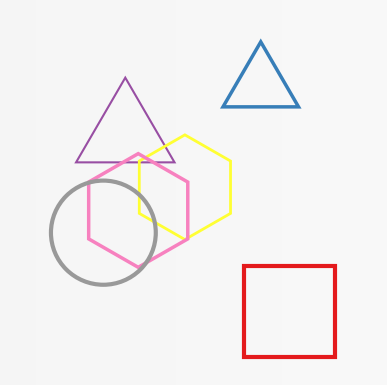[{"shape": "square", "thickness": 3, "radius": 0.59, "center": [0.747, 0.191]}, {"shape": "triangle", "thickness": 2.5, "radius": 0.56, "center": [0.673, 0.779]}, {"shape": "triangle", "thickness": 1.5, "radius": 0.73, "center": [0.323, 0.652]}, {"shape": "hexagon", "thickness": 2, "radius": 0.68, "center": [0.477, 0.514]}, {"shape": "hexagon", "thickness": 2.5, "radius": 0.74, "center": [0.357, 0.453]}, {"shape": "circle", "thickness": 3, "radius": 0.68, "center": [0.267, 0.396]}]